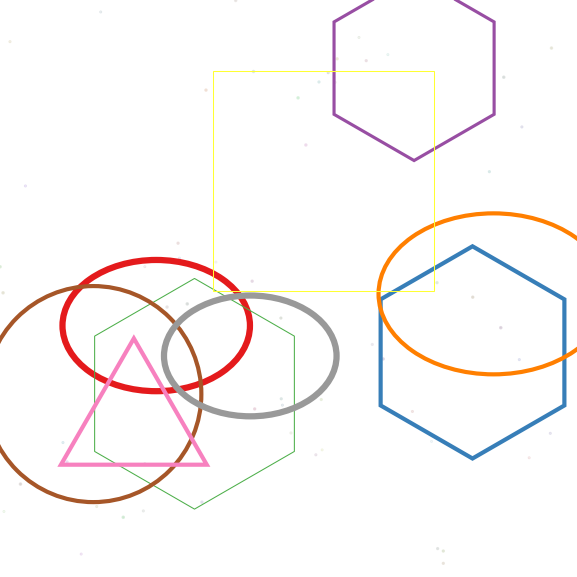[{"shape": "oval", "thickness": 3, "radius": 0.81, "center": [0.271, 0.435]}, {"shape": "hexagon", "thickness": 2, "radius": 0.92, "center": [0.818, 0.389]}, {"shape": "hexagon", "thickness": 0.5, "radius": 1.0, "center": [0.337, 0.317]}, {"shape": "hexagon", "thickness": 1.5, "radius": 0.8, "center": [0.717, 0.881]}, {"shape": "oval", "thickness": 2, "radius": 1.0, "center": [0.855, 0.49]}, {"shape": "square", "thickness": 0.5, "radius": 0.96, "center": [0.56, 0.686]}, {"shape": "circle", "thickness": 2, "radius": 0.94, "center": [0.162, 0.317]}, {"shape": "triangle", "thickness": 2, "radius": 0.73, "center": [0.232, 0.267]}, {"shape": "oval", "thickness": 3, "radius": 0.75, "center": [0.433, 0.383]}]